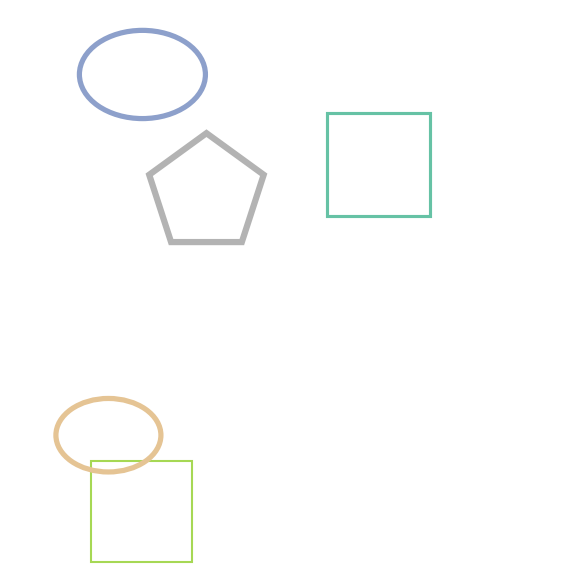[{"shape": "square", "thickness": 1.5, "radius": 0.44, "center": [0.656, 0.714]}, {"shape": "oval", "thickness": 2.5, "radius": 0.55, "center": [0.247, 0.87]}, {"shape": "square", "thickness": 1, "radius": 0.44, "center": [0.245, 0.113]}, {"shape": "oval", "thickness": 2.5, "radius": 0.45, "center": [0.188, 0.246]}, {"shape": "pentagon", "thickness": 3, "radius": 0.52, "center": [0.357, 0.664]}]